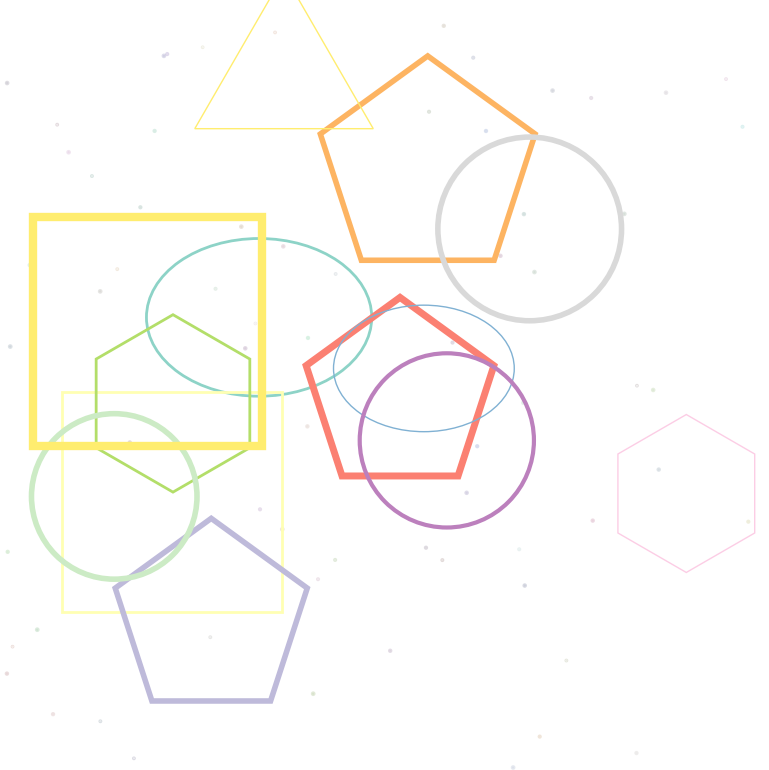[{"shape": "oval", "thickness": 1, "radius": 0.73, "center": [0.336, 0.588]}, {"shape": "square", "thickness": 1, "radius": 0.71, "center": [0.223, 0.348]}, {"shape": "pentagon", "thickness": 2, "radius": 0.66, "center": [0.274, 0.196]}, {"shape": "pentagon", "thickness": 2.5, "radius": 0.64, "center": [0.52, 0.486]}, {"shape": "oval", "thickness": 0.5, "radius": 0.59, "center": [0.551, 0.522]}, {"shape": "pentagon", "thickness": 2, "radius": 0.73, "center": [0.556, 0.781]}, {"shape": "hexagon", "thickness": 1, "radius": 0.58, "center": [0.225, 0.476]}, {"shape": "hexagon", "thickness": 0.5, "radius": 0.51, "center": [0.891, 0.359]}, {"shape": "circle", "thickness": 2, "radius": 0.6, "center": [0.688, 0.703]}, {"shape": "circle", "thickness": 1.5, "radius": 0.57, "center": [0.58, 0.428]}, {"shape": "circle", "thickness": 2, "radius": 0.54, "center": [0.148, 0.355]}, {"shape": "triangle", "thickness": 0.5, "radius": 0.67, "center": [0.369, 0.9]}, {"shape": "square", "thickness": 3, "radius": 0.74, "center": [0.191, 0.569]}]